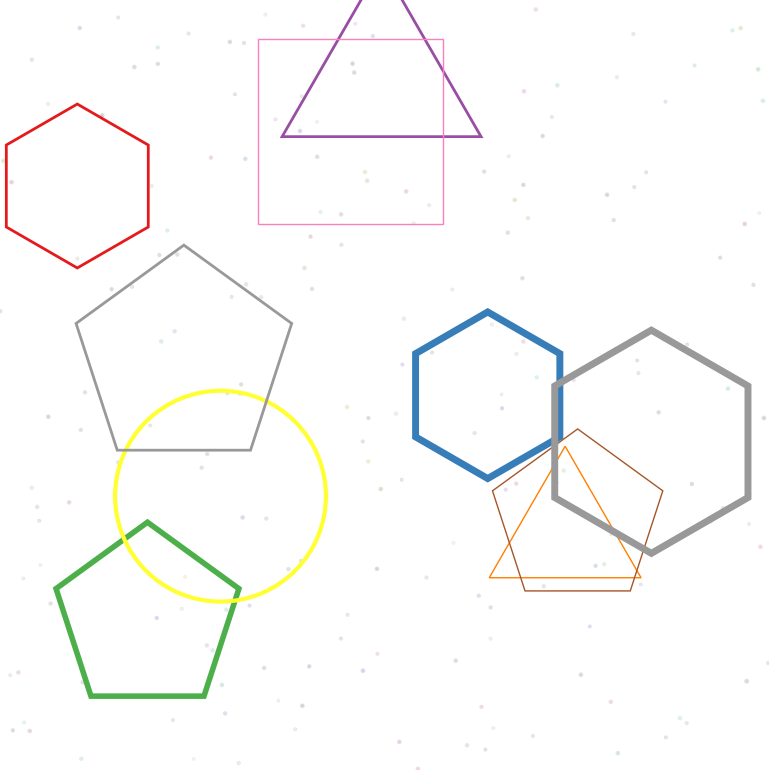[{"shape": "hexagon", "thickness": 1, "radius": 0.53, "center": [0.1, 0.758]}, {"shape": "hexagon", "thickness": 2.5, "radius": 0.54, "center": [0.633, 0.487]}, {"shape": "pentagon", "thickness": 2, "radius": 0.62, "center": [0.192, 0.197]}, {"shape": "triangle", "thickness": 1, "radius": 0.75, "center": [0.496, 0.897]}, {"shape": "triangle", "thickness": 0.5, "radius": 0.57, "center": [0.734, 0.307]}, {"shape": "circle", "thickness": 1.5, "radius": 0.68, "center": [0.286, 0.356]}, {"shape": "pentagon", "thickness": 0.5, "radius": 0.58, "center": [0.75, 0.327]}, {"shape": "square", "thickness": 0.5, "radius": 0.6, "center": [0.456, 0.829]}, {"shape": "pentagon", "thickness": 1, "radius": 0.74, "center": [0.239, 0.534]}, {"shape": "hexagon", "thickness": 2.5, "radius": 0.72, "center": [0.846, 0.426]}]